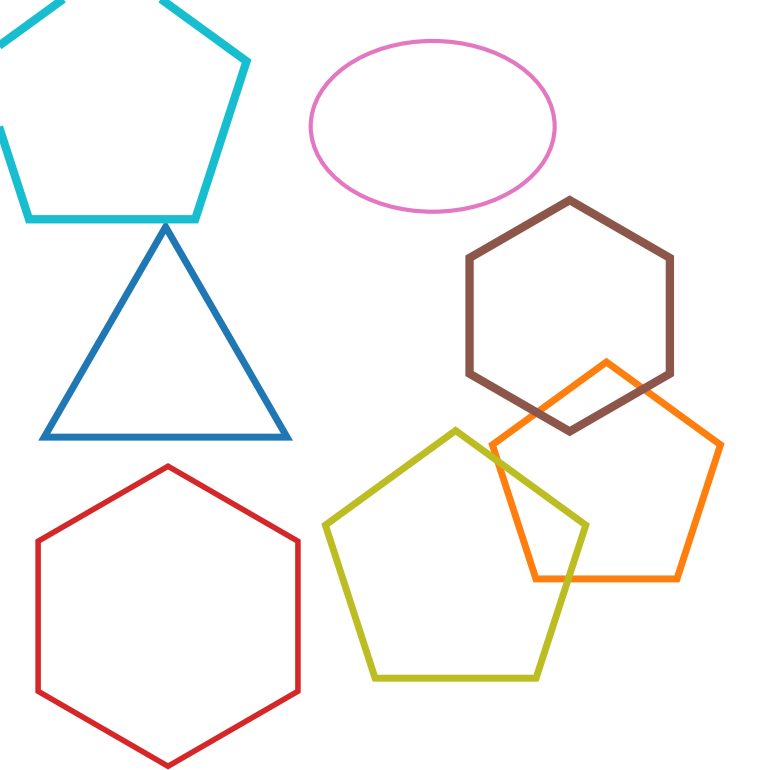[{"shape": "triangle", "thickness": 2.5, "radius": 0.91, "center": [0.215, 0.523]}, {"shape": "pentagon", "thickness": 2.5, "radius": 0.78, "center": [0.788, 0.374]}, {"shape": "hexagon", "thickness": 2, "radius": 0.97, "center": [0.218, 0.2]}, {"shape": "hexagon", "thickness": 3, "radius": 0.75, "center": [0.74, 0.59]}, {"shape": "oval", "thickness": 1.5, "radius": 0.79, "center": [0.562, 0.836]}, {"shape": "pentagon", "thickness": 2.5, "radius": 0.89, "center": [0.592, 0.263]}, {"shape": "pentagon", "thickness": 3, "radius": 0.92, "center": [0.146, 0.864]}]